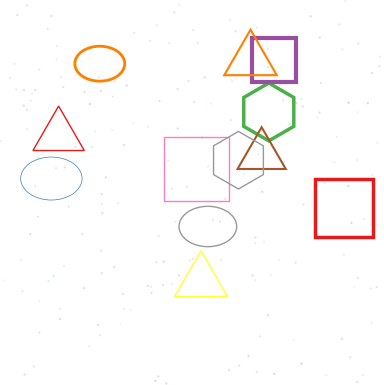[{"shape": "square", "thickness": 2.5, "radius": 0.38, "center": [0.894, 0.459]}, {"shape": "triangle", "thickness": 1, "radius": 0.39, "center": [0.152, 0.648]}, {"shape": "oval", "thickness": 0.5, "radius": 0.4, "center": [0.133, 0.536]}, {"shape": "hexagon", "thickness": 2.5, "radius": 0.38, "center": [0.698, 0.709]}, {"shape": "square", "thickness": 3, "radius": 0.29, "center": [0.711, 0.844]}, {"shape": "triangle", "thickness": 1.5, "radius": 0.39, "center": [0.651, 0.844]}, {"shape": "oval", "thickness": 2, "radius": 0.32, "center": [0.259, 0.835]}, {"shape": "triangle", "thickness": 1, "radius": 0.4, "center": [0.522, 0.269]}, {"shape": "triangle", "thickness": 1.5, "radius": 0.36, "center": [0.68, 0.597]}, {"shape": "square", "thickness": 1, "radius": 0.42, "center": [0.51, 0.561]}, {"shape": "oval", "thickness": 1, "radius": 0.37, "center": [0.54, 0.412]}, {"shape": "hexagon", "thickness": 1, "radius": 0.37, "center": [0.619, 0.584]}]